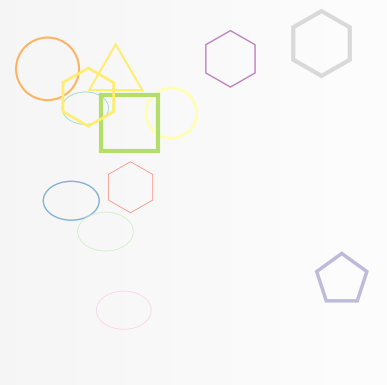[{"shape": "oval", "thickness": 0.5, "radius": 0.3, "center": [0.22, 0.719]}, {"shape": "circle", "thickness": 2, "radius": 0.33, "center": [0.442, 0.706]}, {"shape": "pentagon", "thickness": 2.5, "radius": 0.34, "center": [0.882, 0.274]}, {"shape": "hexagon", "thickness": 0.5, "radius": 0.33, "center": [0.337, 0.514]}, {"shape": "oval", "thickness": 1, "radius": 0.36, "center": [0.184, 0.479]}, {"shape": "circle", "thickness": 1.5, "radius": 0.41, "center": [0.123, 0.821]}, {"shape": "square", "thickness": 3, "radius": 0.37, "center": [0.334, 0.68]}, {"shape": "oval", "thickness": 0.5, "radius": 0.35, "center": [0.319, 0.194]}, {"shape": "hexagon", "thickness": 3, "radius": 0.42, "center": [0.83, 0.887]}, {"shape": "hexagon", "thickness": 1, "radius": 0.37, "center": [0.595, 0.847]}, {"shape": "oval", "thickness": 0.5, "radius": 0.36, "center": [0.272, 0.399]}, {"shape": "triangle", "thickness": 1.5, "radius": 0.4, "center": [0.299, 0.805]}, {"shape": "hexagon", "thickness": 2, "radius": 0.38, "center": [0.228, 0.748]}]